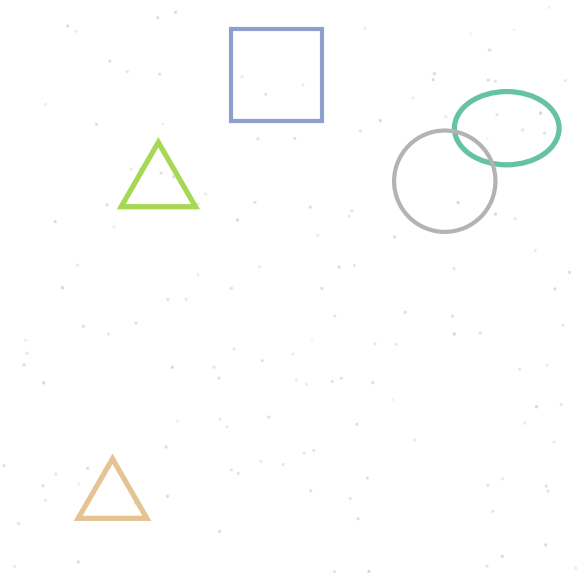[{"shape": "oval", "thickness": 2.5, "radius": 0.45, "center": [0.877, 0.777]}, {"shape": "square", "thickness": 2, "radius": 0.4, "center": [0.479, 0.869]}, {"shape": "triangle", "thickness": 2.5, "radius": 0.37, "center": [0.274, 0.678]}, {"shape": "triangle", "thickness": 2.5, "radius": 0.34, "center": [0.195, 0.136]}, {"shape": "circle", "thickness": 2, "radius": 0.44, "center": [0.77, 0.685]}]